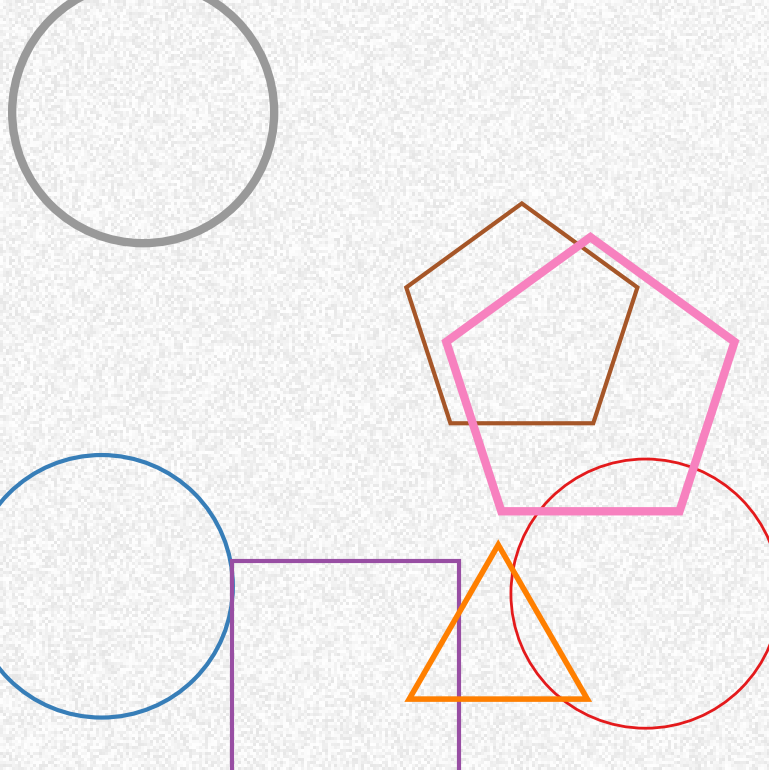[{"shape": "circle", "thickness": 1, "radius": 0.87, "center": [0.838, 0.229]}, {"shape": "circle", "thickness": 1.5, "radius": 0.85, "center": [0.132, 0.239]}, {"shape": "square", "thickness": 1.5, "radius": 0.74, "center": [0.449, 0.125]}, {"shape": "triangle", "thickness": 2, "radius": 0.67, "center": [0.647, 0.159]}, {"shape": "pentagon", "thickness": 1.5, "radius": 0.79, "center": [0.678, 0.578]}, {"shape": "pentagon", "thickness": 3, "radius": 0.98, "center": [0.767, 0.495]}, {"shape": "circle", "thickness": 3, "radius": 0.85, "center": [0.186, 0.854]}]